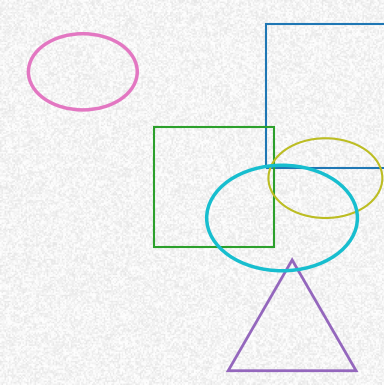[{"shape": "square", "thickness": 1.5, "radius": 0.94, "center": [0.878, 0.751]}, {"shape": "square", "thickness": 1.5, "radius": 0.78, "center": [0.557, 0.514]}, {"shape": "triangle", "thickness": 2, "radius": 0.96, "center": [0.759, 0.133]}, {"shape": "oval", "thickness": 2.5, "radius": 0.71, "center": [0.215, 0.813]}, {"shape": "oval", "thickness": 1.5, "radius": 0.74, "center": [0.845, 0.537]}, {"shape": "oval", "thickness": 2.5, "radius": 0.98, "center": [0.733, 0.434]}]